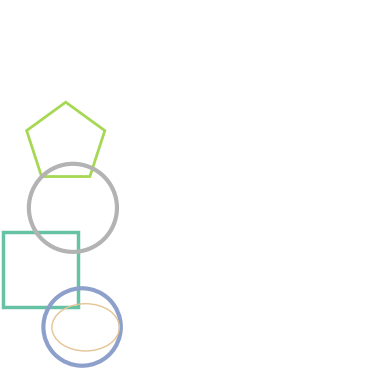[{"shape": "square", "thickness": 2.5, "radius": 0.49, "center": [0.105, 0.301]}, {"shape": "circle", "thickness": 3, "radius": 0.5, "center": [0.213, 0.151]}, {"shape": "pentagon", "thickness": 2, "radius": 0.53, "center": [0.171, 0.628]}, {"shape": "oval", "thickness": 1, "radius": 0.44, "center": [0.222, 0.15]}, {"shape": "circle", "thickness": 3, "radius": 0.57, "center": [0.189, 0.46]}]